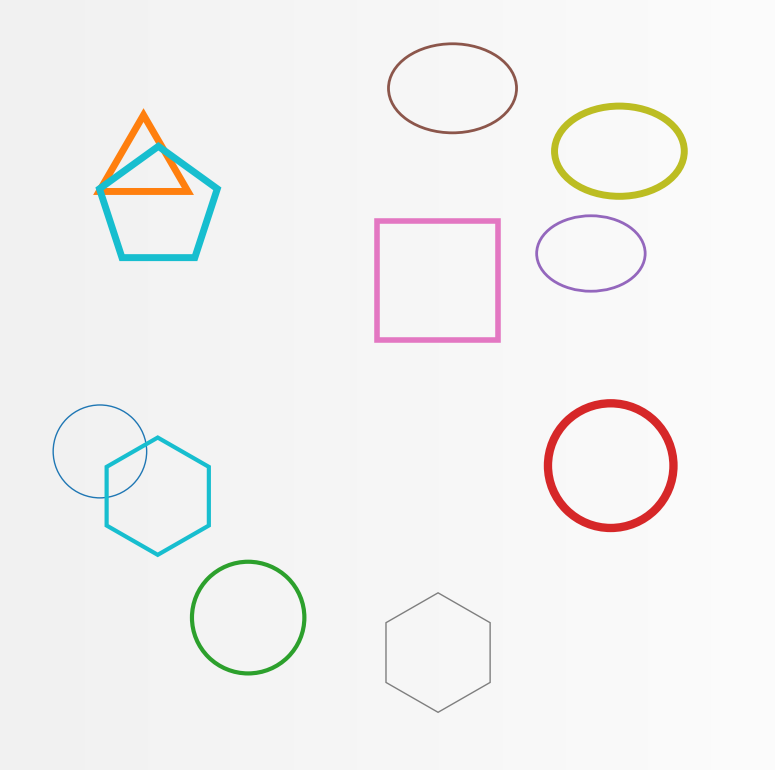[{"shape": "circle", "thickness": 0.5, "radius": 0.3, "center": [0.129, 0.414]}, {"shape": "triangle", "thickness": 2.5, "radius": 0.33, "center": [0.185, 0.784]}, {"shape": "circle", "thickness": 1.5, "radius": 0.36, "center": [0.32, 0.198]}, {"shape": "circle", "thickness": 3, "radius": 0.4, "center": [0.788, 0.395]}, {"shape": "oval", "thickness": 1, "radius": 0.35, "center": [0.762, 0.671]}, {"shape": "oval", "thickness": 1, "radius": 0.41, "center": [0.584, 0.885]}, {"shape": "square", "thickness": 2, "radius": 0.39, "center": [0.565, 0.636]}, {"shape": "hexagon", "thickness": 0.5, "radius": 0.39, "center": [0.565, 0.153]}, {"shape": "oval", "thickness": 2.5, "radius": 0.42, "center": [0.799, 0.804]}, {"shape": "pentagon", "thickness": 2.5, "radius": 0.4, "center": [0.204, 0.73]}, {"shape": "hexagon", "thickness": 1.5, "radius": 0.38, "center": [0.204, 0.356]}]